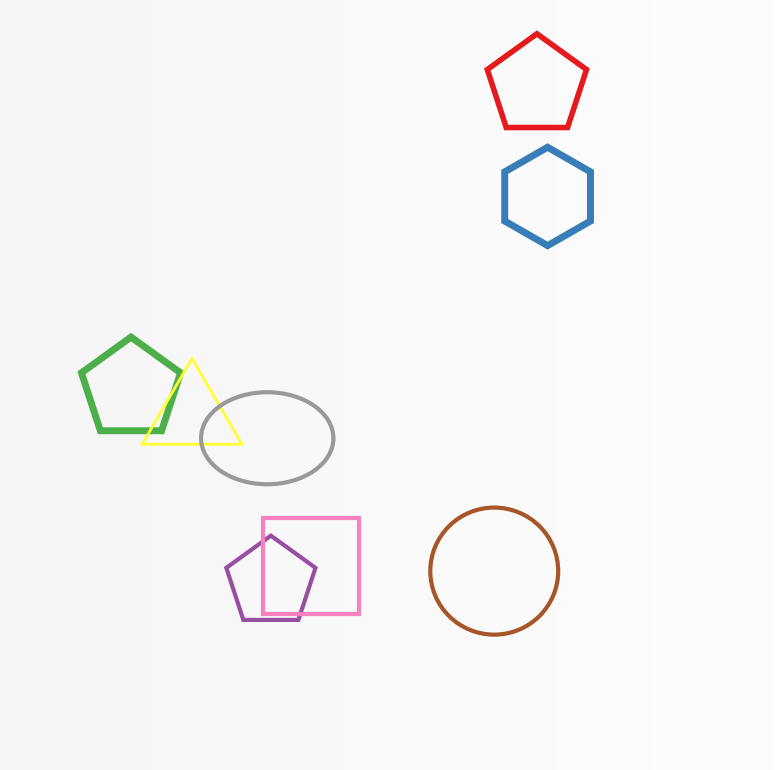[{"shape": "pentagon", "thickness": 2, "radius": 0.34, "center": [0.693, 0.889]}, {"shape": "hexagon", "thickness": 2.5, "radius": 0.32, "center": [0.707, 0.745]}, {"shape": "pentagon", "thickness": 2.5, "radius": 0.34, "center": [0.169, 0.495]}, {"shape": "pentagon", "thickness": 1.5, "radius": 0.3, "center": [0.35, 0.244]}, {"shape": "triangle", "thickness": 1, "radius": 0.37, "center": [0.248, 0.46]}, {"shape": "circle", "thickness": 1.5, "radius": 0.41, "center": [0.638, 0.258]}, {"shape": "square", "thickness": 1.5, "radius": 0.31, "center": [0.402, 0.265]}, {"shape": "oval", "thickness": 1.5, "radius": 0.43, "center": [0.345, 0.431]}]